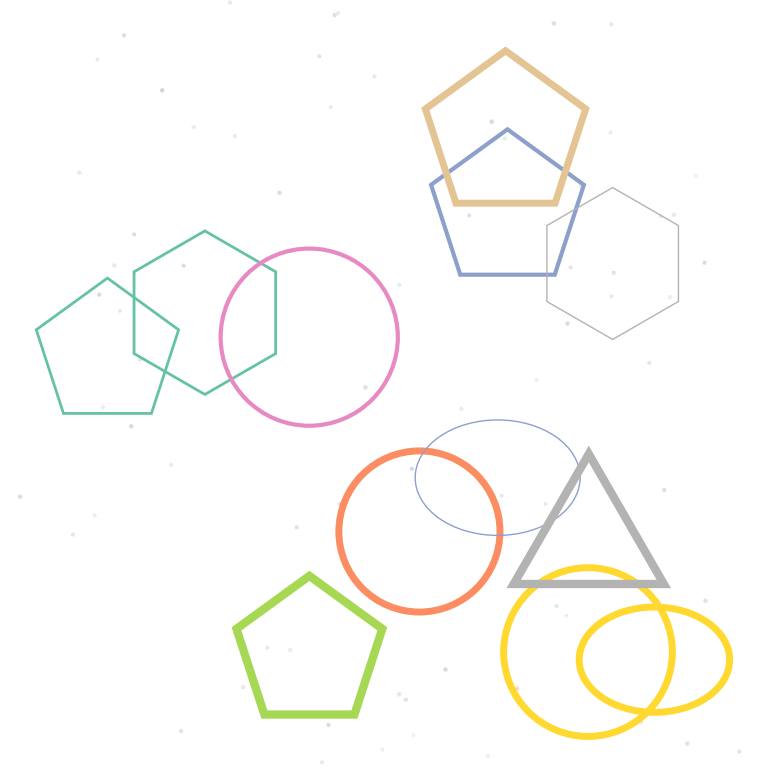[{"shape": "pentagon", "thickness": 1, "radius": 0.49, "center": [0.14, 0.542]}, {"shape": "hexagon", "thickness": 1, "radius": 0.53, "center": [0.266, 0.594]}, {"shape": "circle", "thickness": 2.5, "radius": 0.52, "center": [0.545, 0.31]}, {"shape": "pentagon", "thickness": 1.5, "radius": 0.52, "center": [0.659, 0.728]}, {"shape": "oval", "thickness": 0.5, "radius": 0.54, "center": [0.646, 0.38]}, {"shape": "circle", "thickness": 1.5, "radius": 0.58, "center": [0.402, 0.562]}, {"shape": "pentagon", "thickness": 3, "radius": 0.5, "center": [0.402, 0.153]}, {"shape": "circle", "thickness": 2.5, "radius": 0.55, "center": [0.764, 0.153]}, {"shape": "oval", "thickness": 2.5, "radius": 0.49, "center": [0.85, 0.143]}, {"shape": "pentagon", "thickness": 2.5, "radius": 0.55, "center": [0.657, 0.825]}, {"shape": "triangle", "thickness": 3, "radius": 0.56, "center": [0.765, 0.298]}, {"shape": "hexagon", "thickness": 0.5, "radius": 0.49, "center": [0.796, 0.658]}]